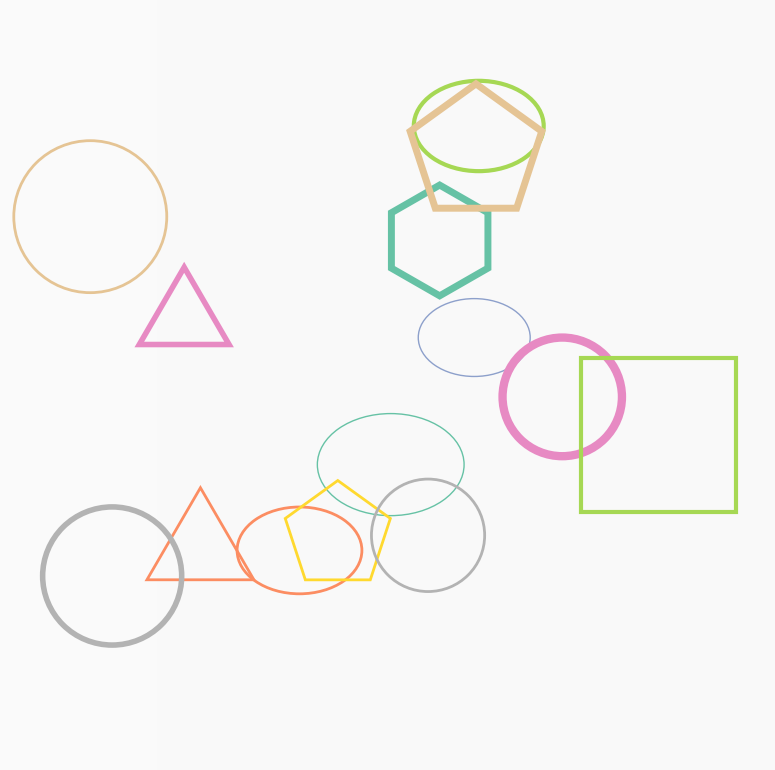[{"shape": "hexagon", "thickness": 2.5, "radius": 0.36, "center": [0.567, 0.688]}, {"shape": "oval", "thickness": 0.5, "radius": 0.47, "center": [0.504, 0.397]}, {"shape": "oval", "thickness": 1, "radius": 0.4, "center": [0.386, 0.285]}, {"shape": "triangle", "thickness": 1, "radius": 0.4, "center": [0.259, 0.287]}, {"shape": "oval", "thickness": 0.5, "radius": 0.36, "center": [0.612, 0.562]}, {"shape": "triangle", "thickness": 2, "radius": 0.33, "center": [0.238, 0.586]}, {"shape": "circle", "thickness": 3, "radius": 0.39, "center": [0.725, 0.485]}, {"shape": "oval", "thickness": 1.5, "radius": 0.42, "center": [0.618, 0.836]}, {"shape": "square", "thickness": 1.5, "radius": 0.5, "center": [0.849, 0.435]}, {"shape": "pentagon", "thickness": 1, "radius": 0.36, "center": [0.436, 0.305]}, {"shape": "pentagon", "thickness": 2.5, "radius": 0.45, "center": [0.614, 0.802]}, {"shape": "circle", "thickness": 1, "radius": 0.49, "center": [0.116, 0.719]}, {"shape": "circle", "thickness": 1, "radius": 0.37, "center": [0.552, 0.305]}, {"shape": "circle", "thickness": 2, "radius": 0.45, "center": [0.145, 0.252]}]